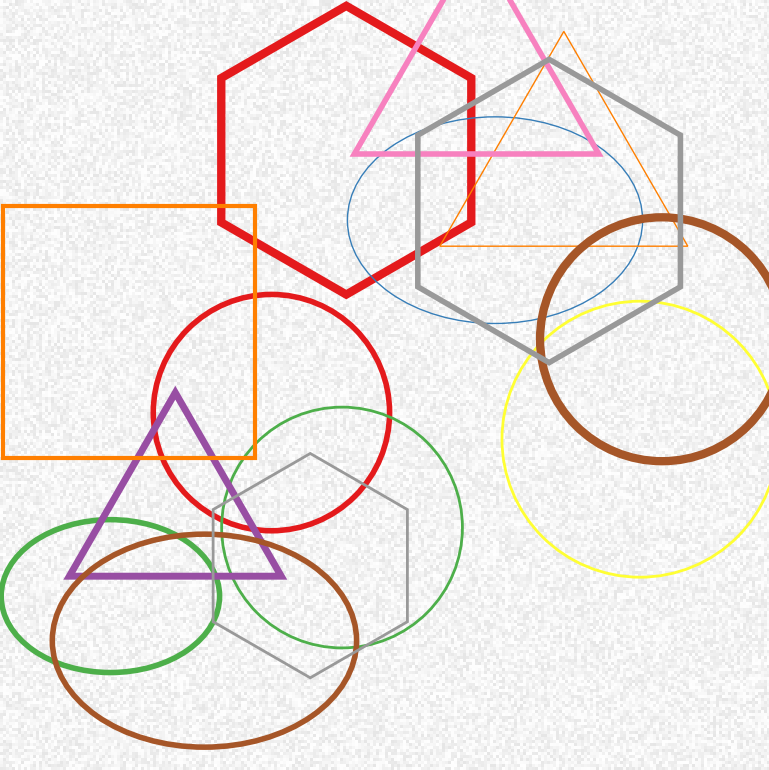[{"shape": "circle", "thickness": 2, "radius": 0.77, "center": [0.352, 0.464]}, {"shape": "hexagon", "thickness": 3, "radius": 0.94, "center": [0.45, 0.805]}, {"shape": "oval", "thickness": 0.5, "radius": 0.96, "center": [0.643, 0.714]}, {"shape": "oval", "thickness": 2, "radius": 0.71, "center": [0.143, 0.226]}, {"shape": "circle", "thickness": 1, "radius": 0.78, "center": [0.444, 0.315]}, {"shape": "triangle", "thickness": 2.5, "radius": 0.79, "center": [0.228, 0.331]}, {"shape": "square", "thickness": 1.5, "radius": 0.82, "center": [0.168, 0.569]}, {"shape": "triangle", "thickness": 0.5, "radius": 0.93, "center": [0.732, 0.773]}, {"shape": "circle", "thickness": 1, "radius": 0.9, "center": [0.831, 0.43]}, {"shape": "oval", "thickness": 2, "radius": 0.99, "center": [0.266, 0.168]}, {"shape": "circle", "thickness": 3, "radius": 0.79, "center": [0.86, 0.559]}, {"shape": "triangle", "thickness": 2, "radius": 0.92, "center": [0.619, 0.892]}, {"shape": "hexagon", "thickness": 1, "radius": 0.73, "center": [0.403, 0.265]}, {"shape": "hexagon", "thickness": 2, "radius": 0.98, "center": [0.713, 0.726]}]